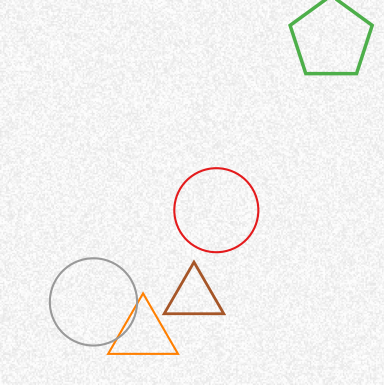[{"shape": "circle", "thickness": 1.5, "radius": 0.55, "center": [0.562, 0.454]}, {"shape": "pentagon", "thickness": 2.5, "radius": 0.56, "center": [0.86, 0.899]}, {"shape": "triangle", "thickness": 1.5, "radius": 0.52, "center": [0.372, 0.133]}, {"shape": "triangle", "thickness": 2, "radius": 0.45, "center": [0.504, 0.23]}, {"shape": "circle", "thickness": 1.5, "radius": 0.57, "center": [0.243, 0.216]}]